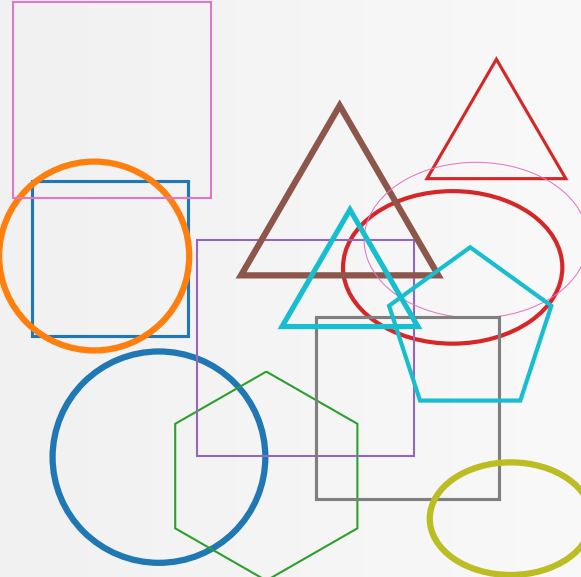[{"shape": "circle", "thickness": 3, "radius": 0.91, "center": [0.273, 0.208]}, {"shape": "square", "thickness": 1.5, "radius": 0.67, "center": [0.189, 0.551]}, {"shape": "circle", "thickness": 3, "radius": 0.82, "center": [0.162, 0.556]}, {"shape": "hexagon", "thickness": 1, "radius": 0.9, "center": [0.458, 0.175]}, {"shape": "triangle", "thickness": 1.5, "radius": 0.69, "center": [0.854, 0.759]}, {"shape": "oval", "thickness": 2, "radius": 0.94, "center": [0.779, 0.536]}, {"shape": "square", "thickness": 1, "radius": 0.93, "center": [0.526, 0.397]}, {"shape": "triangle", "thickness": 3, "radius": 0.98, "center": [0.584, 0.62]}, {"shape": "square", "thickness": 1, "radius": 0.85, "center": [0.193, 0.826]}, {"shape": "oval", "thickness": 0.5, "radius": 0.96, "center": [0.819, 0.583]}, {"shape": "square", "thickness": 1.5, "radius": 0.79, "center": [0.701, 0.293]}, {"shape": "oval", "thickness": 3, "radius": 0.7, "center": [0.879, 0.101]}, {"shape": "triangle", "thickness": 2.5, "radius": 0.67, "center": [0.602, 0.501]}, {"shape": "pentagon", "thickness": 2, "radius": 0.73, "center": [0.809, 0.424]}]